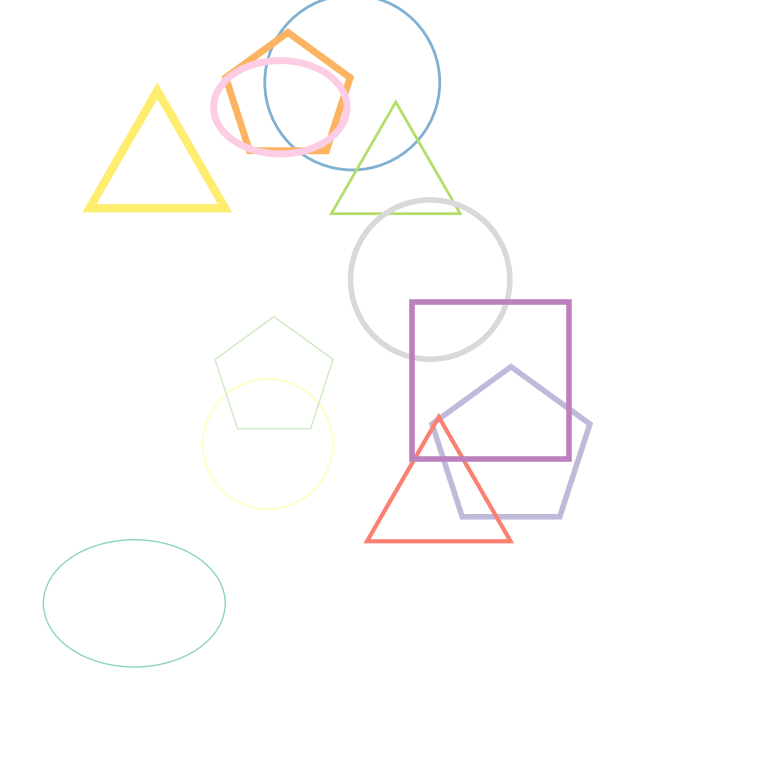[{"shape": "oval", "thickness": 0.5, "radius": 0.59, "center": [0.174, 0.216]}, {"shape": "circle", "thickness": 0.5, "radius": 0.42, "center": [0.348, 0.423]}, {"shape": "pentagon", "thickness": 2, "radius": 0.54, "center": [0.664, 0.416]}, {"shape": "triangle", "thickness": 1.5, "radius": 0.54, "center": [0.57, 0.351]}, {"shape": "circle", "thickness": 1, "radius": 0.57, "center": [0.457, 0.893]}, {"shape": "pentagon", "thickness": 2.5, "radius": 0.42, "center": [0.374, 0.873]}, {"shape": "triangle", "thickness": 1, "radius": 0.48, "center": [0.514, 0.771]}, {"shape": "oval", "thickness": 2.5, "radius": 0.43, "center": [0.364, 0.861]}, {"shape": "circle", "thickness": 2, "radius": 0.52, "center": [0.559, 0.637]}, {"shape": "square", "thickness": 2, "radius": 0.51, "center": [0.637, 0.505]}, {"shape": "pentagon", "thickness": 0.5, "radius": 0.4, "center": [0.356, 0.508]}, {"shape": "triangle", "thickness": 3, "radius": 0.51, "center": [0.204, 0.78]}]